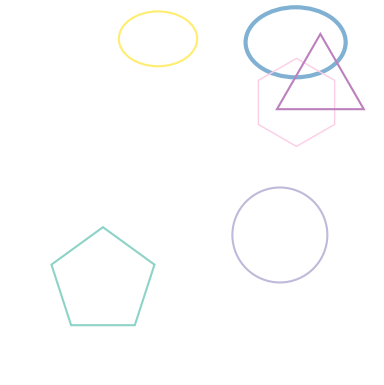[{"shape": "pentagon", "thickness": 1.5, "radius": 0.7, "center": [0.267, 0.269]}, {"shape": "circle", "thickness": 1.5, "radius": 0.62, "center": [0.727, 0.39]}, {"shape": "oval", "thickness": 3, "radius": 0.65, "center": [0.768, 0.89]}, {"shape": "hexagon", "thickness": 1, "radius": 0.57, "center": [0.77, 0.734]}, {"shape": "triangle", "thickness": 1.5, "radius": 0.65, "center": [0.832, 0.782]}, {"shape": "oval", "thickness": 1.5, "radius": 0.51, "center": [0.41, 0.899]}]